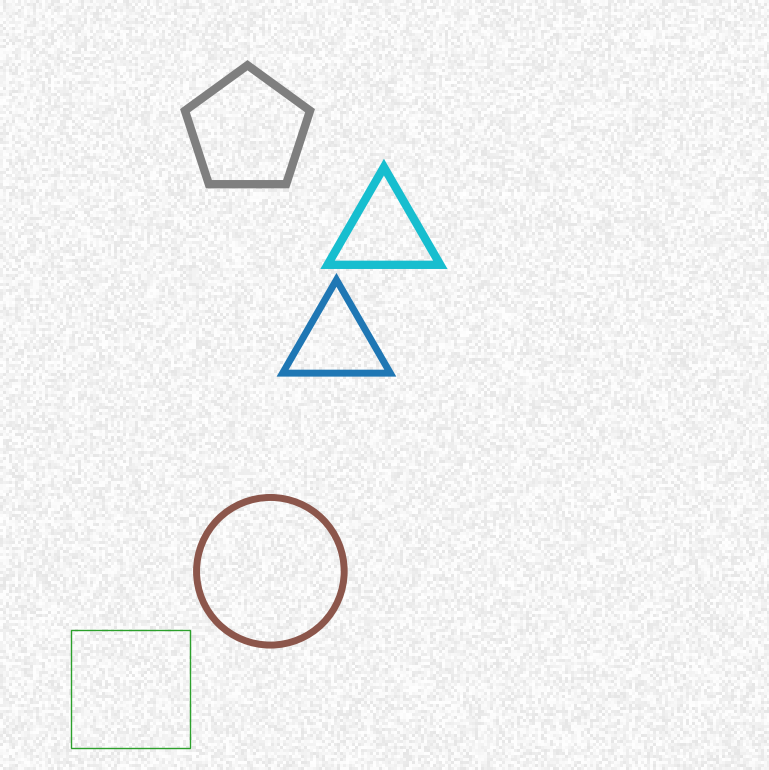[{"shape": "triangle", "thickness": 2.5, "radius": 0.4, "center": [0.437, 0.556]}, {"shape": "square", "thickness": 0.5, "radius": 0.39, "center": [0.17, 0.105]}, {"shape": "circle", "thickness": 2.5, "radius": 0.48, "center": [0.351, 0.258]}, {"shape": "pentagon", "thickness": 3, "radius": 0.43, "center": [0.321, 0.83]}, {"shape": "triangle", "thickness": 3, "radius": 0.42, "center": [0.499, 0.698]}]